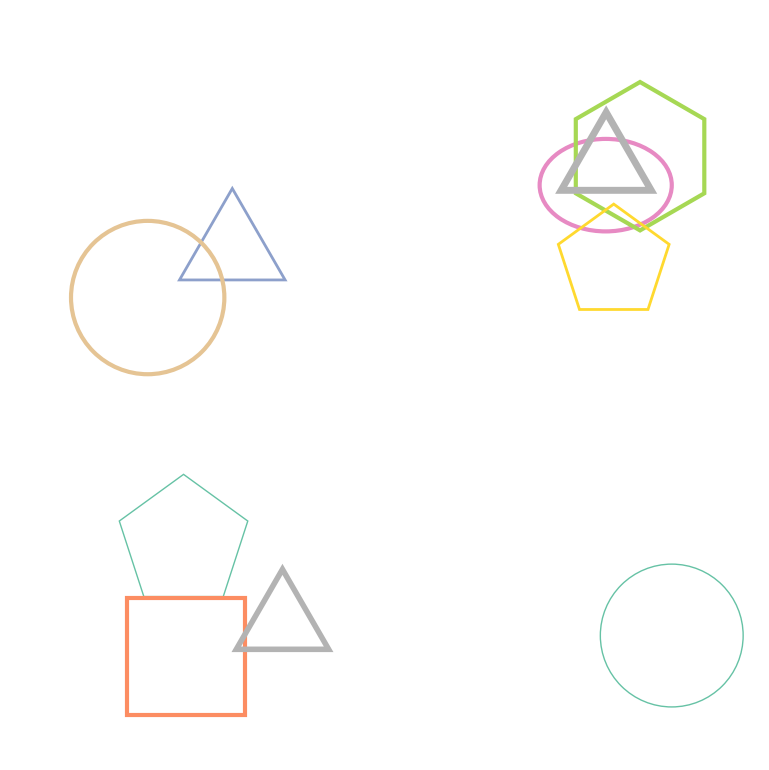[{"shape": "circle", "thickness": 0.5, "radius": 0.46, "center": [0.872, 0.175]}, {"shape": "pentagon", "thickness": 0.5, "radius": 0.44, "center": [0.238, 0.296]}, {"shape": "square", "thickness": 1.5, "radius": 0.38, "center": [0.241, 0.147]}, {"shape": "triangle", "thickness": 1, "radius": 0.4, "center": [0.302, 0.676]}, {"shape": "oval", "thickness": 1.5, "radius": 0.43, "center": [0.787, 0.76]}, {"shape": "hexagon", "thickness": 1.5, "radius": 0.48, "center": [0.831, 0.797]}, {"shape": "pentagon", "thickness": 1, "radius": 0.38, "center": [0.797, 0.659]}, {"shape": "circle", "thickness": 1.5, "radius": 0.5, "center": [0.192, 0.614]}, {"shape": "triangle", "thickness": 2, "radius": 0.35, "center": [0.367, 0.191]}, {"shape": "triangle", "thickness": 2.5, "radius": 0.34, "center": [0.787, 0.787]}]